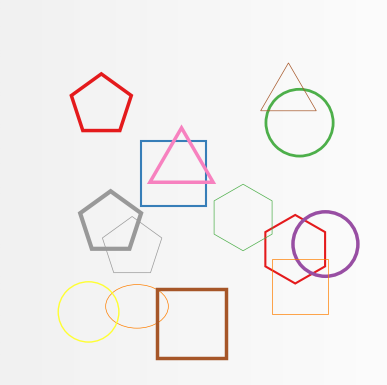[{"shape": "hexagon", "thickness": 1.5, "radius": 0.45, "center": [0.762, 0.353]}, {"shape": "pentagon", "thickness": 2.5, "radius": 0.41, "center": [0.261, 0.727]}, {"shape": "square", "thickness": 1.5, "radius": 0.42, "center": [0.447, 0.549]}, {"shape": "hexagon", "thickness": 0.5, "radius": 0.43, "center": [0.627, 0.435]}, {"shape": "circle", "thickness": 2, "radius": 0.43, "center": [0.773, 0.681]}, {"shape": "circle", "thickness": 2.5, "radius": 0.42, "center": [0.84, 0.366]}, {"shape": "square", "thickness": 0.5, "radius": 0.36, "center": [0.774, 0.257]}, {"shape": "oval", "thickness": 0.5, "radius": 0.4, "center": [0.354, 0.204]}, {"shape": "circle", "thickness": 1, "radius": 0.39, "center": [0.229, 0.19]}, {"shape": "square", "thickness": 2.5, "radius": 0.44, "center": [0.494, 0.16]}, {"shape": "triangle", "thickness": 0.5, "radius": 0.41, "center": [0.744, 0.754]}, {"shape": "triangle", "thickness": 2.5, "radius": 0.47, "center": [0.468, 0.574]}, {"shape": "pentagon", "thickness": 0.5, "radius": 0.4, "center": [0.341, 0.357]}, {"shape": "pentagon", "thickness": 3, "radius": 0.41, "center": [0.285, 0.421]}]